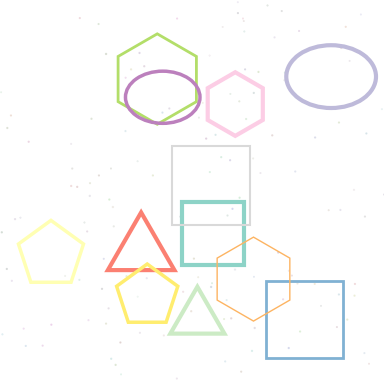[{"shape": "square", "thickness": 3, "radius": 0.4, "center": [0.553, 0.393]}, {"shape": "pentagon", "thickness": 2.5, "radius": 0.44, "center": [0.132, 0.339]}, {"shape": "oval", "thickness": 3, "radius": 0.58, "center": [0.86, 0.801]}, {"shape": "triangle", "thickness": 3, "radius": 0.5, "center": [0.367, 0.348]}, {"shape": "square", "thickness": 2, "radius": 0.5, "center": [0.791, 0.17]}, {"shape": "hexagon", "thickness": 1, "radius": 0.55, "center": [0.658, 0.275]}, {"shape": "hexagon", "thickness": 2, "radius": 0.59, "center": [0.408, 0.795]}, {"shape": "hexagon", "thickness": 3, "radius": 0.41, "center": [0.611, 0.73]}, {"shape": "square", "thickness": 1.5, "radius": 0.51, "center": [0.548, 0.518]}, {"shape": "oval", "thickness": 2.5, "radius": 0.48, "center": [0.423, 0.747]}, {"shape": "triangle", "thickness": 3, "radius": 0.41, "center": [0.513, 0.174]}, {"shape": "pentagon", "thickness": 2.5, "radius": 0.42, "center": [0.382, 0.231]}]